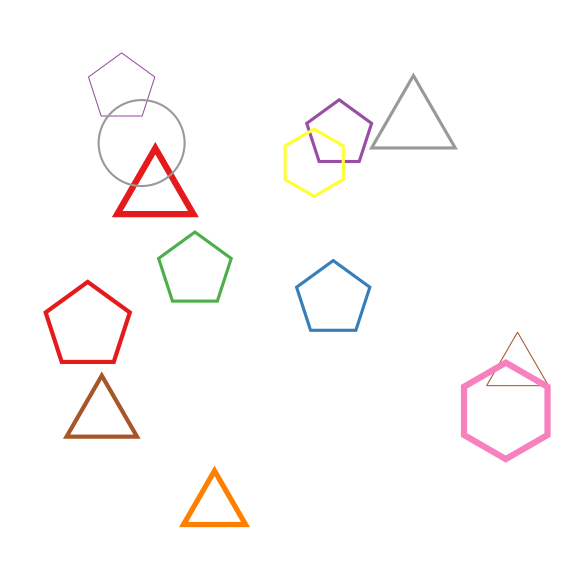[{"shape": "pentagon", "thickness": 2, "radius": 0.38, "center": [0.152, 0.434]}, {"shape": "triangle", "thickness": 3, "radius": 0.38, "center": [0.269, 0.666]}, {"shape": "pentagon", "thickness": 1.5, "radius": 0.33, "center": [0.577, 0.481]}, {"shape": "pentagon", "thickness": 1.5, "radius": 0.33, "center": [0.338, 0.531]}, {"shape": "pentagon", "thickness": 1.5, "radius": 0.3, "center": [0.587, 0.767]}, {"shape": "pentagon", "thickness": 0.5, "radius": 0.3, "center": [0.211, 0.847]}, {"shape": "triangle", "thickness": 2.5, "radius": 0.31, "center": [0.371, 0.122]}, {"shape": "hexagon", "thickness": 1.5, "radius": 0.29, "center": [0.544, 0.717]}, {"shape": "triangle", "thickness": 0.5, "radius": 0.31, "center": [0.896, 0.362]}, {"shape": "triangle", "thickness": 2, "radius": 0.35, "center": [0.176, 0.278]}, {"shape": "hexagon", "thickness": 3, "radius": 0.42, "center": [0.876, 0.288]}, {"shape": "circle", "thickness": 1, "radius": 0.37, "center": [0.245, 0.751]}, {"shape": "triangle", "thickness": 1.5, "radius": 0.42, "center": [0.716, 0.785]}]